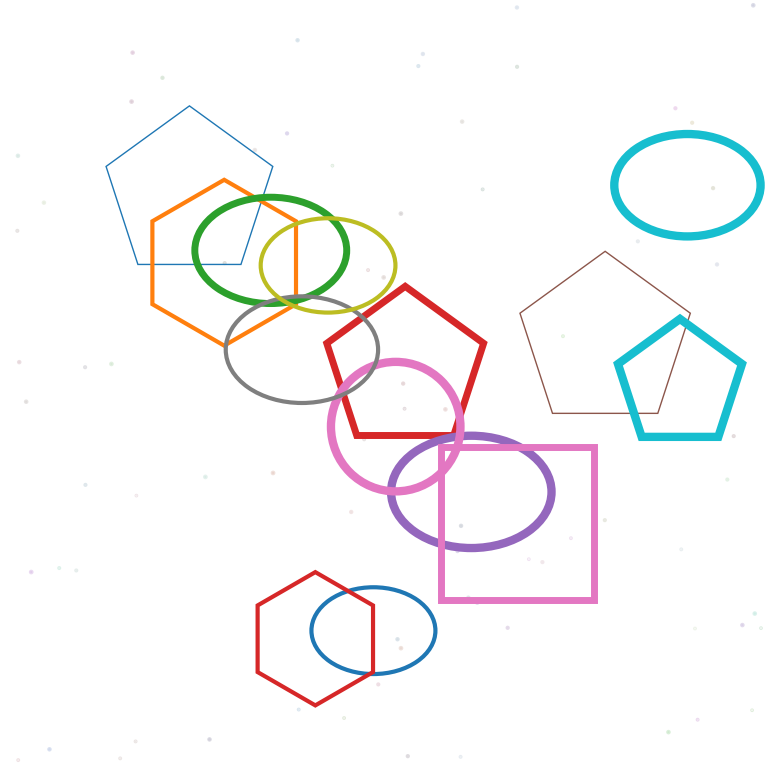[{"shape": "oval", "thickness": 1.5, "radius": 0.4, "center": [0.485, 0.181]}, {"shape": "pentagon", "thickness": 0.5, "radius": 0.57, "center": [0.246, 0.749]}, {"shape": "hexagon", "thickness": 1.5, "radius": 0.54, "center": [0.291, 0.659]}, {"shape": "oval", "thickness": 2.5, "radius": 0.49, "center": [0.352, 0.675]}, {"shape": "hexagon", "thickness": 1.5, "radius": 0.43, "center": [0.41, 0.17]}, {"shape": "pentagon", "thickness": 2.5, "radius": 0.54, "center": [0.526, 0.521]}, {"shape": "oval", "thickness": 3, "radius": 0.52, "center": [0.612, 0.361]}, {"shape": "pentagon", "thickness": 0.5, "radius": 0.58, "center": [0.786, 0.557]}, {"shape": "circle", "thickness": 3, "radius": 0.42, "center": [0.514, 0.446]}, {"shape": "square", "thickness": 2.5, "radius": 0.5, "center": [0.673, 0.32]}, {"shape": "oval", "thickness": 1.5, "radius": 0.49, "center": [0.392, 0.546]}, {"shape": "oval", "thickness": 1.5, "radius": 0.44, "center": [0.426, 0.655]}, {"shape": "pentagon", "thickness": 3, "radius": 0.42, "center": [0.883, 0.501]}, {"shape": "oval", "thickness": 3, "radius": 0.47, "center": [0.893, 0.759]}]